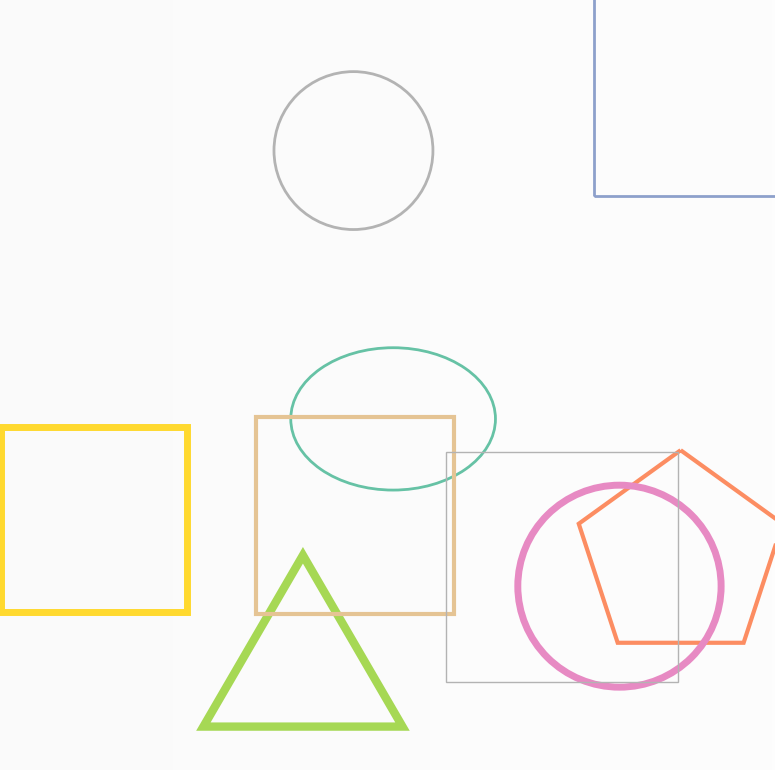[{"shape": "oval", "thickness": 1, "radius": 0.66, "center": [0.507, 0.456]}, {"shape": "pentagon", "thickness": 1.5, "radius": 0.69, "center": [0.878, 0.277]}, {"shape": "square", "thickness": 1, "radius": 0.64, "center": [0.895, 0.874]}, {"shape": "circle", "thickness": 2.5, "radius": 0.66, "center": [0.799, 0.239]}, {"shape": "triangle", "thickness": 3, "radius": 0.74, "center": [0.391, 0.131]}, {"shape": "square", "thickness": 2.5, "radius": 0.6, "center": [0.121, 0.325]}, {"shape": "square", "thickness": 1.5, "radius": 0.64, "center": [0.458, 0.331]}, {"shape": "circle", "thickness": 1, "radius": 0.51, "center": [0.456, 0.804]}, {"shape": "square", "thickness": 0.5, "radius": 0.75, "center": [0.725, 0.264]}]